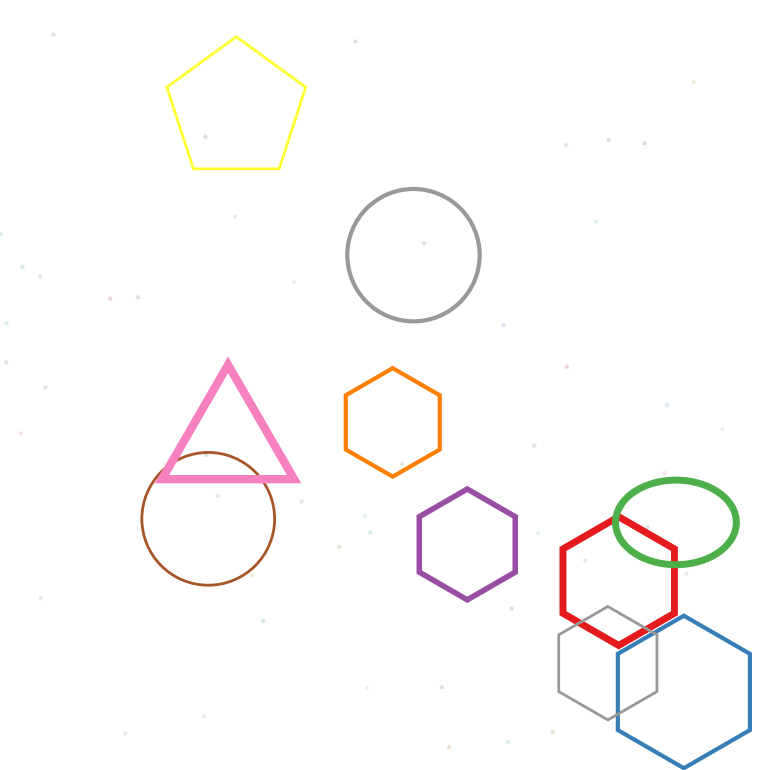[{"shape": "hexagon", "thickness": 2.5, "radius": 0.42, "center": [0.804, 0.245]}, {"shape": "hexagon", "thickness": 1.5, "radius": 0.5, "center": [0.888, 0.101]}, {"shape": "oval", "thickness": 2.5, "radius": 0.39, "center": [0.878, 0.322]}, {"shape": "hexagon", "thickness": 2, "radius": 0.36, "center": [0.607, 0.293]}, {"shape": "hexagon", "thickness": 1.5, "radius": 0.35, "center": [0.51, 0.451]}, {"shape": "pentagon", "thickness": 1, "radius": 0.47, "center": [0.307, 0.858]}, {"shape": "circle", "thickness": 1, "radius": 0.43, "center": [0.27, 0.326]}, {"shape": "triangle", "thickness": 3, "radius": 0.5, "center": [0.296, 0.427]}, {"shape": "circle", "thickness": 1.5, "radius": 0.43, "center": [0.537, 0.669]}, {"shape": "hexagon", "thickness": 1, "radius": 0.37, "center": [0.789, 0.139]}]